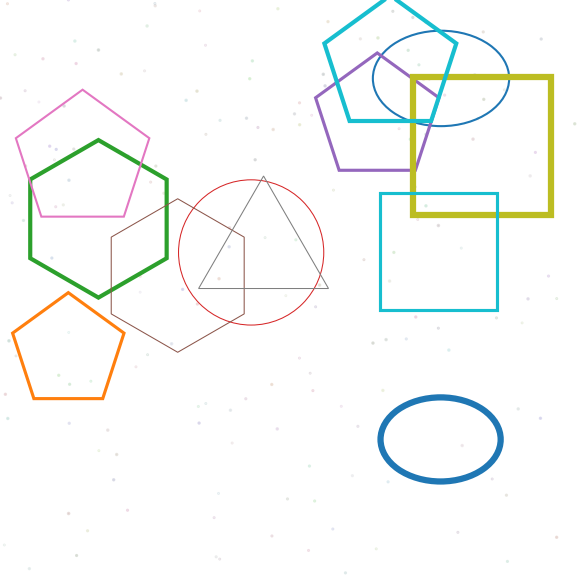[{"shape": "oval", "thickness": 1, "radius": 0.59, "center": [0.764, 0.863]}, {"shape": "oval", "thickness": 3, "radius": 0.52, "center": [0.763, 0.238]}, {"shape": "pentagon", "thickness": 1.5, "radius": 0.51, "center": [0.118, 0.391]}, {"shape": "hexagon", "thickness": 2, "radius": 0.68, "center": [0.17, 0.62]}, {"shape": "circle", "thickness": 0.5, "radius": 0.63, "center": [0.435, 0.562]}, {"shape": "pentagon", "thickness": 1.5, "radius": 0.56, "center": [0.653, 0.795]}, {"shape": "hexagon", "thickness": 0.5, "radius": 0.66, "center": [0.308, 0.522]}, {"shape": "pentagon", "thickness": 1, "radius": 0.61, "center": [0.143, 0.722]}, {"shape": "triangle", "thickness": 0.5, "radius": 0.65, "center": [0.456, 0.564]}, {"shape": "square", "thickness": 3, "radius": 0.6, "center": [0.835, 0.746]}, {"shape": "pentagon", "thickness": 2, "radius": 0.6, "center": [0.676, 0.887]}, {"shape": "square", "thickness": 1.5, "radius": 0.51, "center": [0.759, 0.564]}]